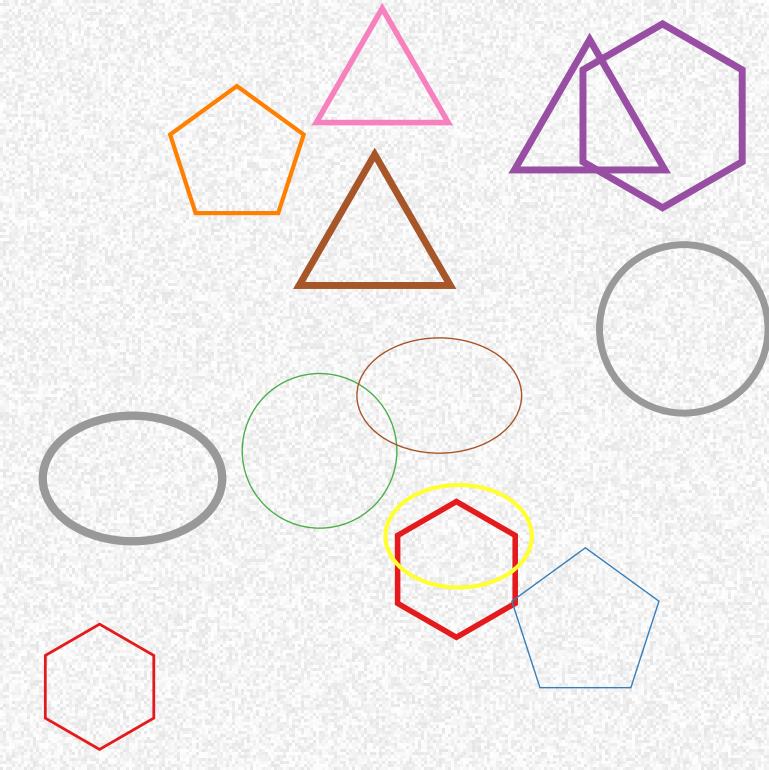[{"shape": "hexagon", "thickness": 1, "radius": 0.41, "center": [0.129, 0.108]}, {"shape": "hexagon", "thickness": 2, "radius": 0.44, "center": [0.593, 0.26]}, {"shape": "pentagon", "thickness": 0.5, "radius": 0.5, "center": [0.76, 0.188]}, {"shape": "circle", "thickness": 0.5, "radius": 0.5, "center": [0.415, 0.414]}, {"shape": "triangle", "thickness": 2.5, "radius": 0.56, "center": [0.766, 0.836]}, {"shape": "hexagon", "thickness": 2.5, "radius": 0.6, "center": [0.86, 0.85]}, {"shape": "pentagon", "thickness": 1.5, "radius": 0.46, "center": [0.308, 0.797]}, {"shape": "oval", "thickness": 1.5, "radius": 0.48, "center": [0.596, 0.304]}, {"shape": "triangle", "thickness": 2.5, "radius": 0.57, "center": [0.487, 0.686]}, {"shape": "oval", "thickness": 0.5, "radius": 0.53, "center": [0.57, 0.486]}, {"shape": "triangle", "thickness": 2, "radius": 0.49, "center": [0.496, 0.89]}, {"shape": "circle", "thickness": 2.5, "radius": 0.55, "center": [0.888, 0.573]}, {"shape": "oval", "thickness": 3, "radius": 0.58, "center": [0.172, 0.379]}]